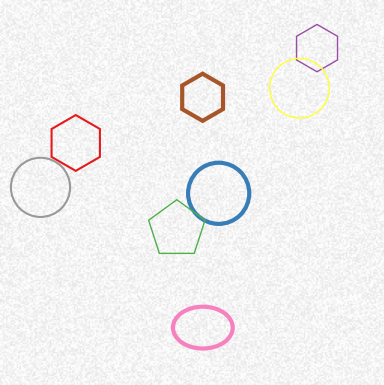[{"shape": "hexagon", "thickness": 1.5, "radius": 0.36, "center": [0.197, 0.629]}, {"shape": "circle", "thickness": 3, "radius": 0.4, "center": [0.568, 0.498]}, {"shape": "pentagon", "thickness": 1, "radius": 0.39, "center": [0.459, 0.404]}, {"shape": "hexagon", "thickness": 1, "radius": 0.31, "center": [0.823, 0.875]}, {"shape": "circle", "thickness": 1, "radius": 0.39, "center": [0.778, 0.771]}, {"shape": "hexagon", "thickness": 3, "radius": 0.31, "center": [0.526, 0.747]}, {"shape": "oval", "thickness": 3, "radius": 0.39, "center": [0.527, 0.149]}, {"shape": "circle", "thickness": 1.5, "radius": 0.38, "center": [0.105, 0.513]}]